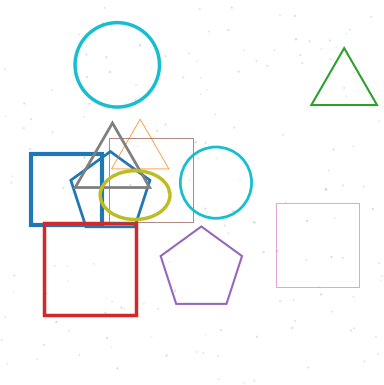[{"shape": "square", "thickness": 3, "radius": 0.46, "center": [0.172, 0.508]}, {"shape": "pentagon", "thickness": 2, "radius": 0.54, "center": [0.287, 0.498]}, {"shape": "triangle", "thickness": 0.5, "radius": 0.43, "center": [0.364, 0.604]}, {"shape": "triangle", "thickness": 1.5, "radius": 0.49, "center": [0.894, 0.776]}, {"shape": "square", "thickness": 2.5, "radius": 0.6, "center": [0.233, 0.302]}, {"shape": "pentagon", "thickness": 1.5, "radius": 0.56, "center": [0.523, 0.301]}, {"shape": "square", "thickness": 0.5, "radius": 0.54, "center": [0.393, 0.532]}, {"shape": "square", "thickness": 0.5, "radius": 0.54, "center": [0.825, 0.364]}, {"shape": "triangle", "thickness": 2, "radius": 0.56, "center": [0.292, 0.569]}, {"shape": "oval", "thickness": 2.5, "radius": 0.45, "center": [0.351, 0.493]}, {"shape": "circle", "thickness": 2.5, "radius": 0.55, "center": [0.305, 0.832]}, {"shape": "circle", "thickness": 2, "radius": 0.46, "center": [0.561, 0.526]}]